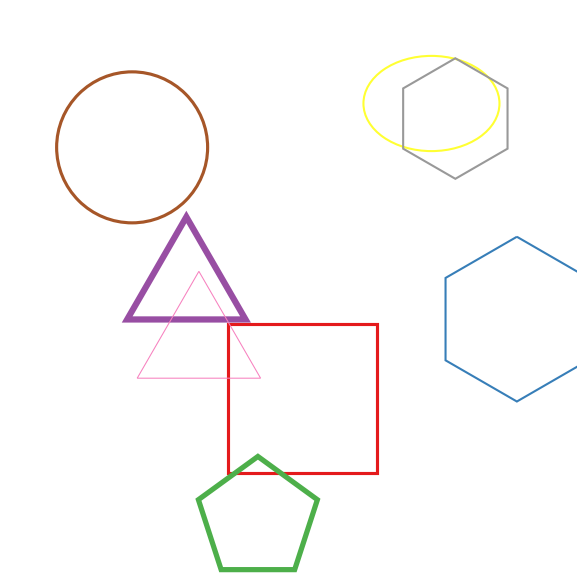[{"shape": "square", "thickness": 1.5, "radius": 0.64, "center": [0.524, 0.309]}, {"shape": "hexagon", "thickness": 1, "radius": 0.71, "center": [0.895, 0.447]}, {"shape": "pentagon", "thickness": 2.5, "radius": 0.54, "center": [0.447, 0.1]}, {"shape": "triangle", "thickness": 3, "radius": 0.59, "center": [0.323, 0.505]}, {"shape": "oval", "thickness": 1, "radius": 0.59, "center": [0.747, 0.82]}, {"shape": "circle", "thickness": 1.5, "radius": 0.65, "center": [0.229, 0.744]}, {"shape": "triangle", "thickness": 0.5, "radius": 0.62, "center": [0.344, 0.406]}, {"shape": "hexagon", "thickness": 1, "radius": 0.52, "center": [0.788, 0.794]}]